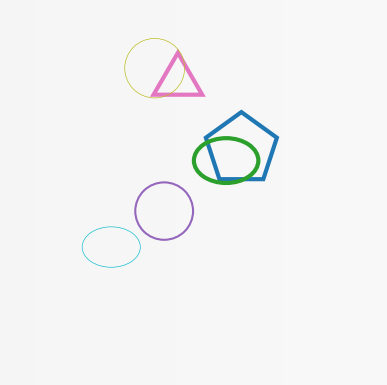[{"shape": "pentagon", "thickness": 3, "radius": 0.48, "center": [0.623, 0.613]}, {"shape": "oval", "thickness": 3, "radius": 0.42, "center": [0.584, 0.583]}, {"shape": "circle", "thickness": 1.5, "radius": 0.37, "center": [0.424, 0.452]}, {"shape": "triangle", "thickness": 3, "radius": 0.36, "center": [0.459, 0.79]}, {"shape": "circle", "thickness": 0.5, "radius": 0.39, "center": [0.399, 0.823]}, {"shape": "oval", "thickness": 0.5, "radius": 0.38, "center": [0.287, 0.358]}]